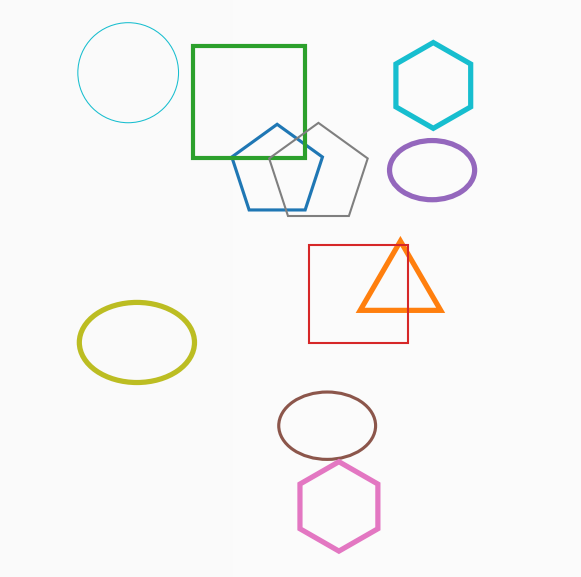[{"shape": "pentagon", "thickness": 1.5, "radius": 0.41, "center": [0.477, 0.702]}, {"shape": "triangle", "thickness": 2.5, "radius": 0.4, "center": [0.689, 0.502]}, {"shape": "square", "thickness": 2, "radius": 0.48, "center": [0.429, 0.823]}, {"shape": "square", "thickness": 1, "radius": 0.42, "center": [0.617, 0.49]}, {"shape": "oval", "thickness": 2.5, "radius": 0.37, "center": [0.743, 0.705]}, {"shape": "oval", "thickness": 1.5, "radius": 0.42, "center": [0.563, 0.262]}, {"shape": "hexagon", "thickness": 2.5, "radius": 0.39, "center": [0.583, 0.122]}, {"shape": "pentagon", "thickness": 1, "radius": 0.45, "center": [0.548, 0.697]}, {"shape": "oval", "thickness": 2.5, "radius": 0.5, "center": [0.236, 0.406]}, {"shape": "hexagon", "thickness": 2.5, "radius": 0.37, "center": [0.745, 0.851]}, {"shape": "circle", "thickness": 0.5, "radius": 0.43, "center": [0.221, 0.873]}]